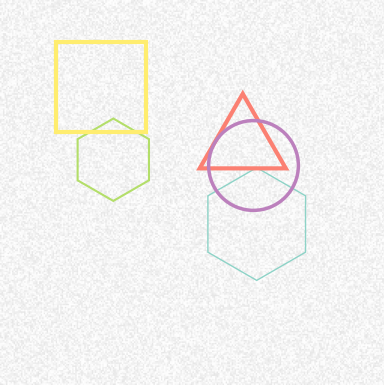[{"shape": "hexagon", "thickness": 1, "radius": 0.73, "center": [0.667, 0.418]}, {"shape": "triangle", "thickness": 3, "radius": 0.65, "center": [0.631, 0.627]}, {"shape": "hexagon", "thickness": 1.5, "radius": 0.53, "center": [0.294, 0.585]}, {"shape": "circle", "thickness": 2.5, "radius": 0.58, "center": [0.658, 0.57]}, {"shape": "square", "thickness": 3, "radius": 0.59, "center": [0.262, 0.774]}]